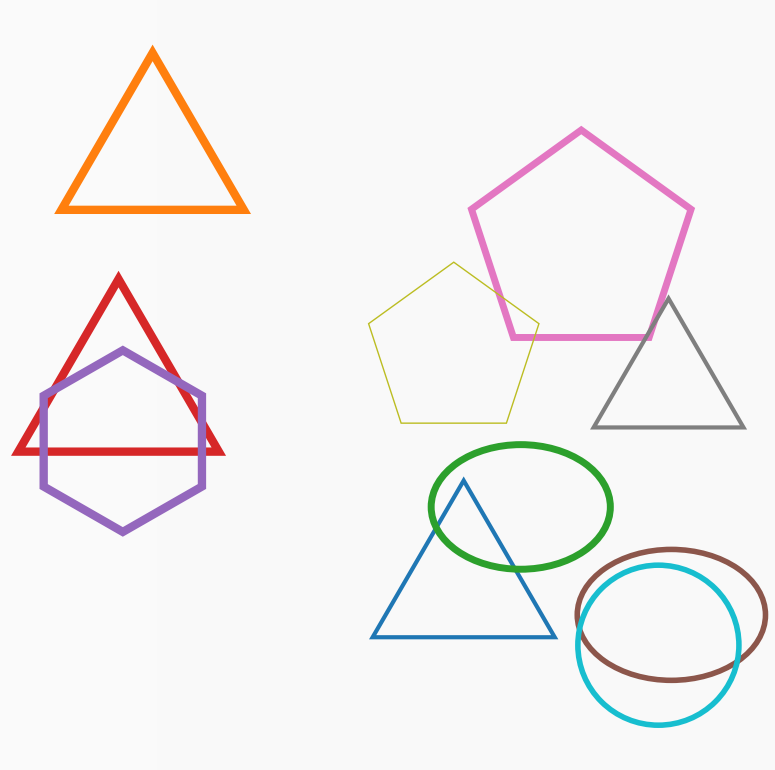[{"shape": "triangle", "thickness": 1.5, "radius": 0.68, "center": [0.598, 0.24]}, {"shape": "triangle", "thickness": 3, "radius": 0.68, "center": [0.197, 0.795]}, {"shape": "oval", "thickness": 2.5, "radius": 0.58, "center": [0.672, 0.342]}, {"shape": "triangle", "thickness": 3, "radius": 0.75, "center": [0.153, 0.488]}, {"shape": "hexagon", "thickness": 3, "radius": 0.59, "center": [0.158, 0.427]}, {"shape": "oval", "thickness": 2, "radius": 0.61, "center": [0.866, 0.201]}, {"shape": "pentagon", "thickness": 2.5, "radius": 0.74, "center": [0.75, 0.682]}, {"shape": "triangle", "thickness": 1.5, "radius": 0.56, "center": [0.863, 0.501]}, {"shape": "pentagon", "thickness": 0.5, "radius": 0.58, "center": [0.586, 0.544]}, {"shape": "circle", "thickness": 2, "radius": 0.52, "center": [0.85, 0.162]}]